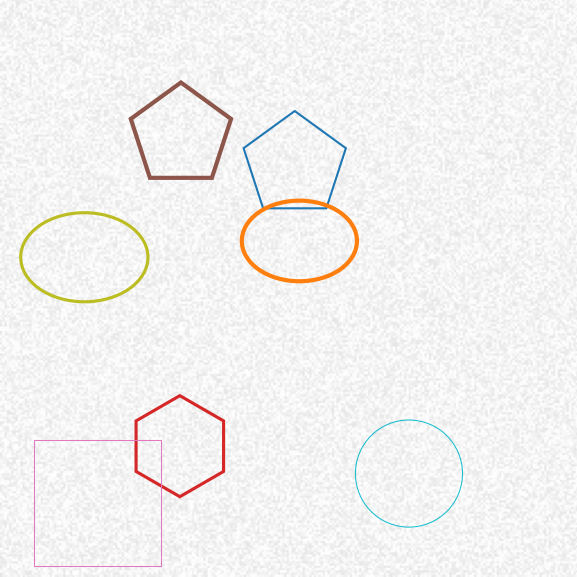[{"shape": "pentagon", "thickness": 1, "radius": 0.47, "center": [0.51, 0.714]}, {"shape": "oval", "thickness": 2, "radius": 0.5, "center": [0.518, 0.582]}, {"shape": "hexagon", "thickness": 1.5, "radius": 0.44, "center": [0.311, 0.227]}, {"shape": "pentagon", "thickness": 2, "radius": 0.46, "center": [0.313, 0.765]}, {"shape": "square", "thickness": 0.5, "radius": 0.55, "center": [0.169, 0.128]}, {"shape": "oval", "thickness": 1.5, "radius": 0.55, "center": [0.146, 0.554]}, {"shape": "circle", "thickness": 0.5, "radius": 0.46, "center": [0.708, 0.179]}]